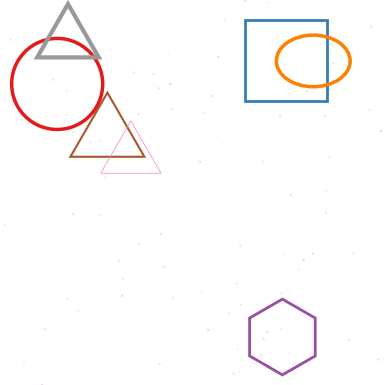[{"shape": "circle", "thickness": 2.5, "radius": 0.59, "center": [0.149, 0.782]}, {"shape": "square", "thickness": 2, "radius": 0.53, "center": [0.743, 0.843]}, {"shape": "hexagon", "thickness": 2, "radius": 0.49, "center": [0.734, 0.125]}, {"shape": "oval", "thickness": 2.5, "radius": 0.48, "center": [0.814, 0.842]}, {"shape": "triangle", "thickness": 1.5, "radius": 0.55, "center": [0.279, 0.648]}, {"shape": "triangle", "thickness": 0.5, "radius": 0.45, "center": [0.34, 0.595]}, {"shape": "triangle", "thickness": 3, "radius": 0.46, "center": [0.177, 0.897]}]